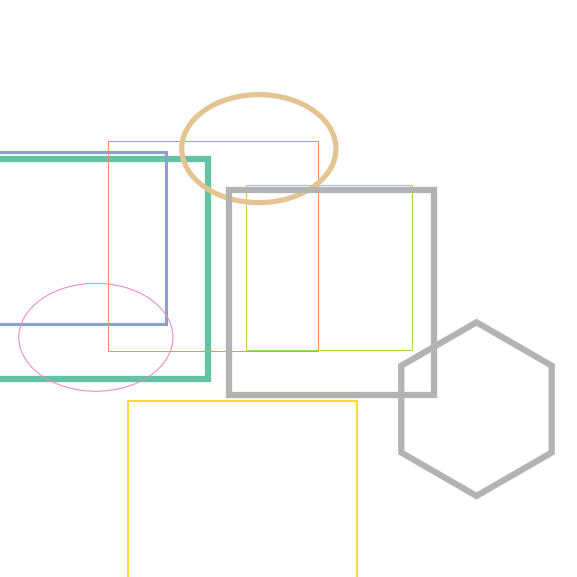[{"shape": "square", "thickness": 3, "radius": 0.95, "center": [0.17, 0.534]}, {"shape": "square", "thickness": 0.5, "radius": 0.91, "center": [0.369, 0.573]}, {"shape": "square", "thickness": 1.5, "radius": 0.75, "center": [0.138, 0.587]}, {"shape": "oval", "thickness": 0.5, "radius": 0.67, "center": [0.166, 0.415]}, {"shape": "square", "thickness": 0.5, "radius": 0.72, "center": [0.57, 0.536]}, {"shape": "square", "thickness": 1, "radius": 0.99, "center": [0.42, 0.106]}, {"shape": "oval", "thickness": 2.5, "radius": 0.67, "center": [0.448, 0.742]}, {"shape": "hexagon", "thickness": 3, "radius": 0.75, "center": [0.825, 0.291]}, {"shape": "square", "thickness": 3, "radius": 0.89, "center": [0.573, 0.493]}]